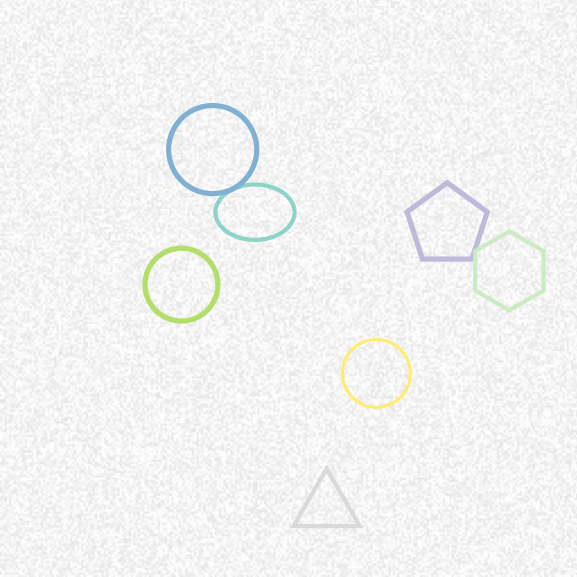[{"shape": "oval", "thickness": 2, "radius": 0.34, "center": [0.442, 0.632]}, {"shape": "pentagon", "thickness": 2.5, "radius": 0.37, "center": [0.774, 0.61]}, {"shape": "circle", "thickness": 2.5, "radius": 0.38, "center": [0.368, 0.74]}, {"shape": "circle", "thickness": 2.5, "radius": 0.32, "center": [0.314, 0.506]}, {"shape": "triangle", "thickness": 2, "radius": 0.33, "center": [0.566, 0.121]}, {"shape": "hexagon", "thickness": 2, "radius": 0.34, "center": [0.882, 0.53]}, {"shape": "circle", "thickness": 1.5, "radius": 0.29, "center": [0.652, 0.353]}]